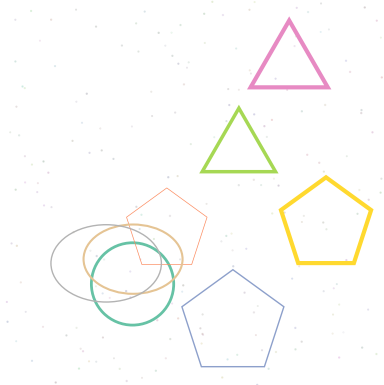[{"shape": "circle", "thickness": 2, "radius": 0.53, "center": [0.344, 0.263]}, {"shape": "pentagon", "thickness": 0.5, "radius": 0.55, "center": [0.433, 0.402]}, {"shape": "pentagon", "thickness": 1, "radius": 0.7, "center": [0.605, 0.16]}, {"shape": "triangle", "thickness": 3, "radius": 0.58, "center": [0.751, 0.831]}, {"shape": "triangle", "thickness": 2.5, "radius": 0.55, "center": [0.62, 0.609]}, {"shape": "pentagon", "thickness": 3, "radius": 0.62, "center": [0.847, 0.416]}, {"shape": "oval", "thickness": 1.5, "radius": 0.64, "center": [0.346, 0.327]}, {"shape": "oval", "thickness": 1, "radius": 0.72, "center": [0.276, 0.316]}]